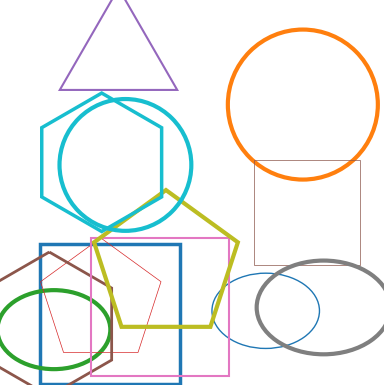[{"shape": "square", "thickness": 2.5, "radius": 0.91, "center": [0.286, 0.184]}, {"shape": "oval", "thickness": 1, "radius": 0.7, "center": [0.69, 0.193]}, {"shape": "circle", "thickness": 3, "radius": 0.97, "center": [0.787, 0.728]}, {"shape": "oval", "thickness": 3, "radius": 0.73, "center": [0.14, 0.144]}, {"shape": "pentagon", "thickness": 0.5, "radius": 0.82, "center": [0.262, 0.217]}, {"shape": "triangle", "thickness": 1.5, "radius": 0.88, "center": [0.308, 0.854]}, {"shape": "square", "thickness": 0.5, "radius": 0.69, "center": [0.798, 0.448]}, {"shape": "hexagon", "thickness": 2, "radius": 0.94, "center": [0.128, 0.158]}, {"shape": "square", "thickness": 1.5, "radius": 0.89, "center": [0.416, 0.202]}, {"shape": "oval", "thickness": 3, "radius": 0.87, "center": [0.841, 0.201]}, {"shape": "pentagon", "thickness": 3, "radius": 0.98, "center": [0.431, 0.31]}, {"shape": "hexagon", "thickness": 2.5, "radius": 0.9, "center": [0.264, 0.578]}, {"shape": "circle", "thickness": 3, "radius": 0.86, "center": [0.326, 0.572]}]